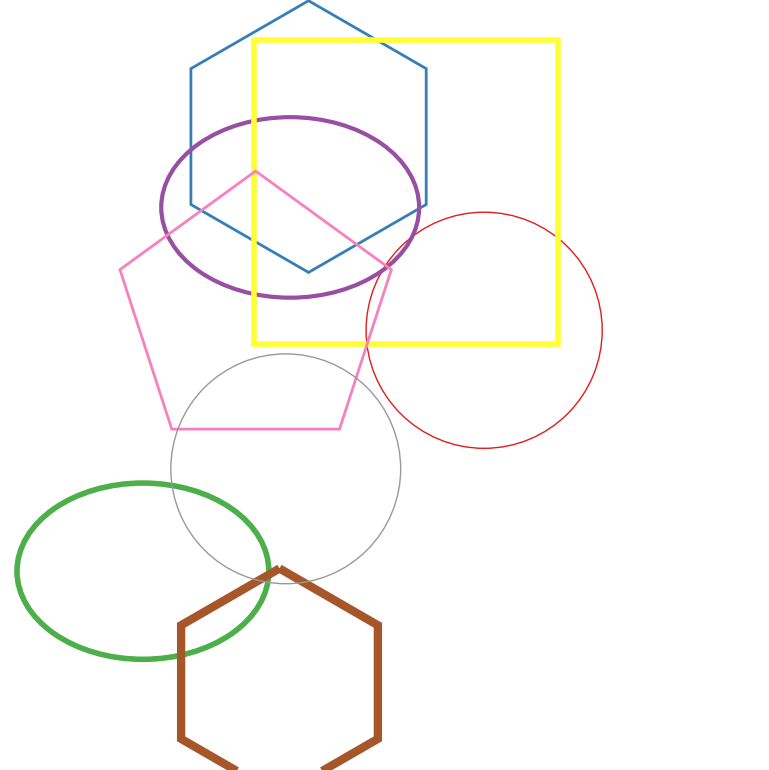[{"shape": "circle", "thickness": 0.5, "radius": 0.77, "center": [0.629, 0.571]}, {"shape": "hexagon", "thickness": 1, "radius": 0.88, "center": [0.401, 0.823]}, {"shape": "oval", "thickness": 2, "radius": 0.82, "center": [0.186, 0.258]}, {"shape": "oval", "thickness": 1.5, "radius": 0.84, "center": [0.377, 0.731]}, {"shape": "square", "thickness": 2, "radius": 0.99, "center": [0.527, 0.751]}, {"shape": "hexagon", "thickness": 3, "radius": 0.74, "center": [0.363, 0.114]}, {"shape": "pentagon", "thickness": 1, "radius": 0.93, "center": [0.332, 0.593]}, {"shape": "circle", "thickness": 0.5, "radius": 0.75, "center": [0.371, 0.391]}]